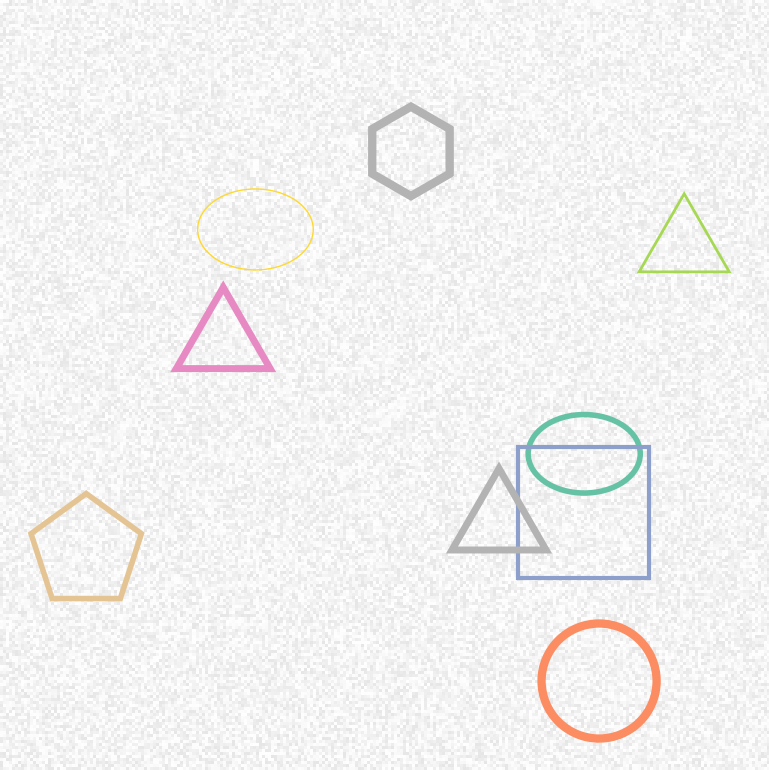[{"shape": "oval", "thickness": 2, "radius": 0.36, "center": [0.759, 0.411]}, {"shape": "circle", "thickness": 3, "radius": 0.37, "center": [0.778, 0.116]}, {"shape": "square", "thickness": 1.5, "radius": 0.42, "center": [0.758, 0.335]}, {"shape": "triangle", "thickness": 2.5, "radius": 0.35, "center": [0.29, 0.556]}, {"shape": "triangle", "thickness": 1, "radius": 0.34, "center": [0.889, 0.681]}, {"shape": "oval", "thickness": 0.5, "radius": 0.38, "center": [0.332, 0.702]}, {"shape": "pentagon", "thickness": 2, "radius": 0.38, "center": [0.112, 0.284]}, {"shape": "hexagon", "thickness": 3, "radius": 0.29, "center": [0.534, 0.803]}, {"shape": "triangle", "thickness": 2.5, "radius": 0.35, "center": [0.648, 0.321]}]